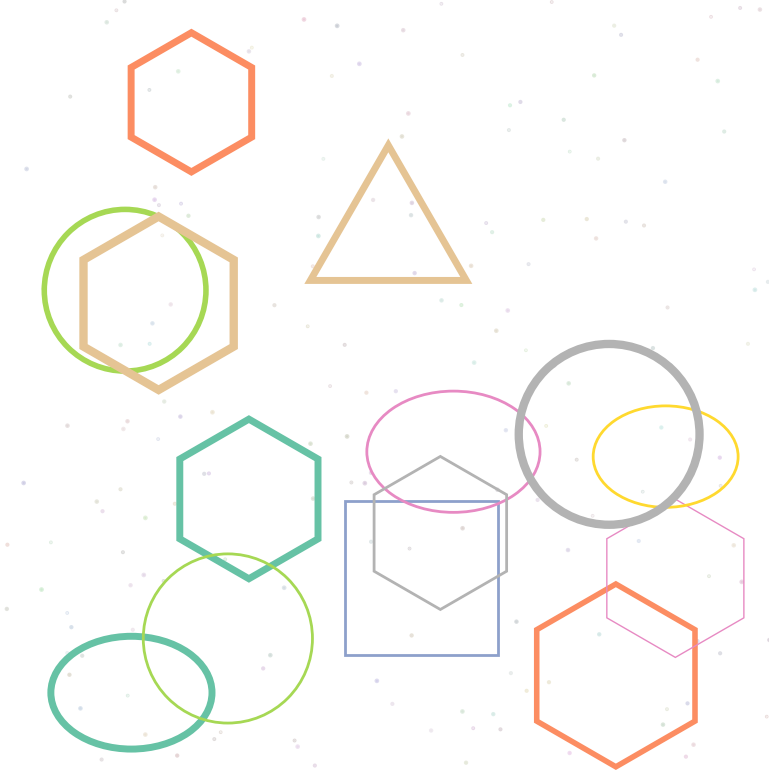[{"shape": "oval", "thickness": 2.5, "radius": 0.52, "center": [0.171, 0.1]}, {"shape": "hexagon", "thickness": 2.5, "radius": 0.52, "center": [0.323, 0.352]}, {"shape": "hexagon", "thickness": 2.5, "radius": 0.45, "center": [0.249, 0.867]}, {"shape": "hexagon", "thickness": 2, "radius": 0.59, "center": [0.8, 0.123]}, {"shape": "square", "thickness": 1, "radius": 0.5, "center": [0.547, 0.249]}, {"shape": "oval", "thickness": 1, "radius": 0.56, "center": [0.589, 0.413]}, {"shape": "hexagon", "thickness": 0.5, "radius": 0.51, "center": [0.877, 0.249]}, {"shape": "circle", "thickness": 2, "radius": 0.52, "center": [0.162, 0.623]}, {"shape": "circle", "thickness": 1, "radius": 0.55, "center": [0.296, 0.171]}, {"shape": "oval", "thickness": 1, "radius": 0.47, "center": [0.864, 0.407]}, {"shape": "triangle", "thickness": 2.5, "radius": 0.58, "center": [0.504, 0.694]}, {"shape": "hexagon", "thickness": 3, "radius": 0.56, "center": [0.206, 0.606]}, {"shape": "circle", "thickness": 3, "radius": 0.59, "center": [0.791, 0.436]}, {"shape": "hexagon", "thickness": 1, "radius": 0.5, "center": [0.572, 0.308]}]